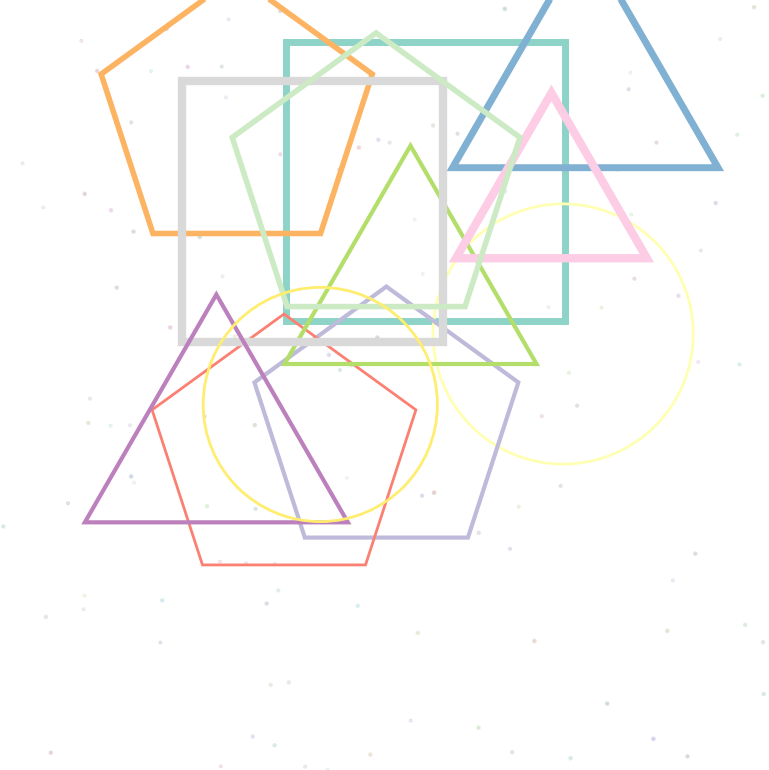[{"shape": "square", "thickness": 2.5, "radius": 0.91, "center": [0.553, 0.764]}, {"shape": "circle", "thickness": 1, "radius": 0.84, "center": [0.731, 0.566]}, {"shape": "pentagon", "thickness": 1.5, "radius": 0.9, "center": [0.502, 0.448]}, {"shape": "pentagon", "thickness": 1, "radius": 0.9, "center": [0.369, 0.412]}, {"shape": "triangle", "thickness": 2.5, "radius": 1.0, "center": [0.76, 0.882]}, {"shape": "pentagon", "thickness": 2, "radius": 0.93, "center": [0.307, 0.847]}, {"shape": "triangle", "thickness": 1.5, "radius": 0.95, "center": [0.533, 0.622]}, {"shape": "triangle", "thickness": 3, "radius": 0.72, "center": [0.716, 0.736]}, {"shape": "square", "thickness": 3, "radius": 0.85, "center": [0.406, 0.725]}, {"shape": "triangle", "thickness": 1.5, "radius": 0.99, "center": [0.281, 0.42]}, {"shape": "pentagon", "thickness": 2, "radius": 0.98, "center": [0.488, 0.761]}, {"shape": "circle", "thickness": 1, "radius": 0.76, "center": [0.416, 0.475]}]